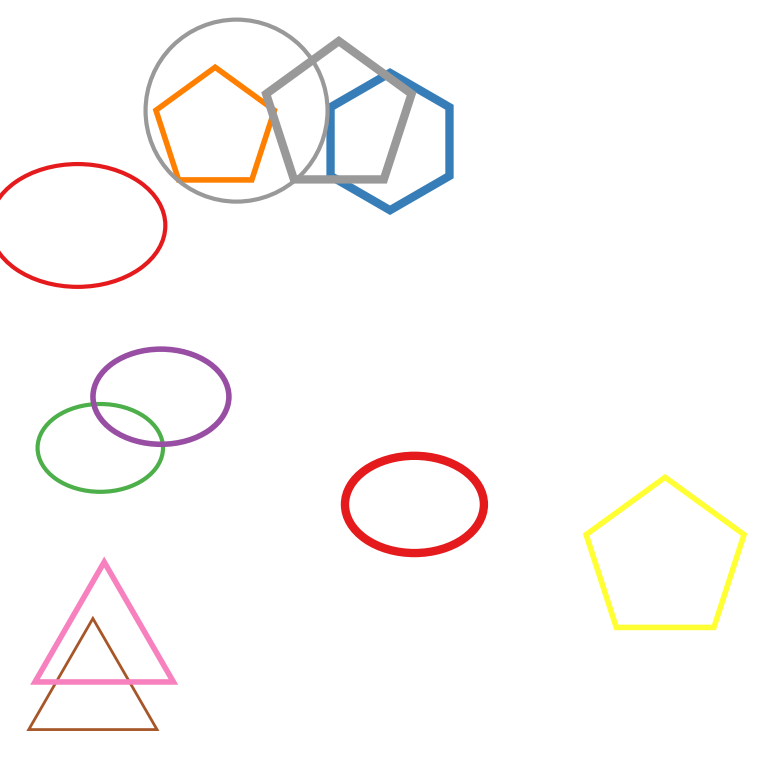[{"shape": "oval", "thickness": 3, "radius": 0.45, "center": [0.538, 0.345]}, {"shape": "oval", "thickness": 1.5, "radius": 0.57, "center": [0.101, 0.707]}, {"shape": "hexagon", "thickness": 3, "radius": 0.45, "center": [0.507, 0.816]}, {"shape": "oval", "thickness": 1.5, "radius": 0.41, "center": [0.13, 0.418]}, {"shape": "oval", "thickness": 2, "radius": 0.44, "center": [0.209, 0.485]}, {"shape": "pentagon", "thickness": 2, "radius": 0.4, "center": [0.279, 0.832]}, {"shape": "pentagon", "thickness": 2, "radius": 0.54, "center": [0.864, 0.272]}, {"shape": "triangle", "thickness": 1, "radius": 0.48, "center": [0.121, 0.101]}, {"shape": "triangle", "thickness": 2, "radius": 0.52, "center": [0.135, 0.166]}, {"shape": "circle", "thickness": 1.5, "radius": 0.59, "center": [0.307, 0.856]}, {"shape": "pentagon", "thickness": 3, "radius": 0.5, "center": [0.44, 0.847]}]